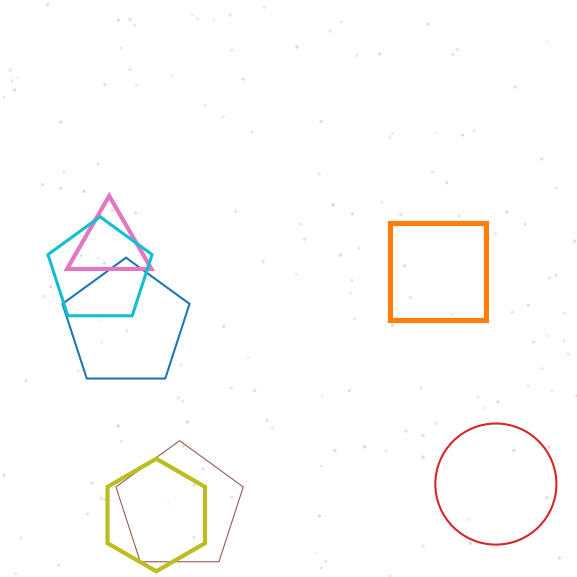[{"shape": "pentagon", "thickness": 1, "radius": 0.58, "center": [0.218, 0.437]}, {"shape": "square", "thickness": 2.5, "radius": 0.42, "center": [0.759, 0.529]}, {"shape": "circle", "thickness": 1, "radius": 0.52, "center": [0.859, 0.161]}, {"shape": "pentagon", "thickness": 0.5, "radius": 0.58, "center": [0.311, 0.12]}, {"shape": "triangle", "thickness": 2, "radius": 0.42, "center": [0.189, 0.576]}, {"shape": "hexagon", "thickness": 2, "radius": 0.49, "center": [0.271, 0.107]}, {"shape": "pentagon", "thickness": 1.5, "radius": 0.47, "center": [0.173, 0.529]}]